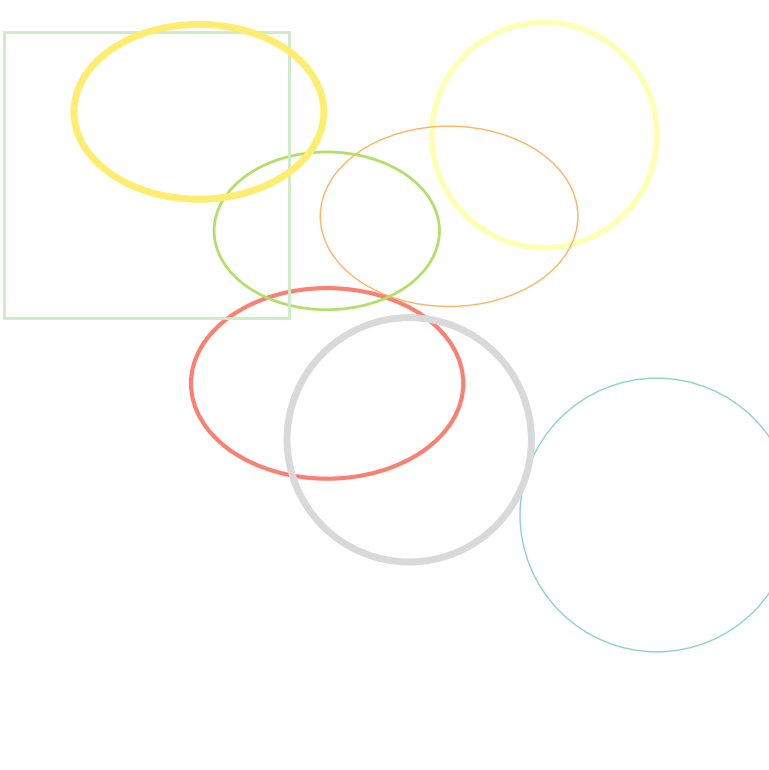[{"shape": "circle", "thickness": 0.5, "radius": 0.89, "center": [0.853, 0.331]}, {"shape": "circle", "thickness": 2, "radius": 0.73, "center": [0.707, 0.825]}, {"shape": "oval", "thickness": 1.5, "radius": 0.88, "center": [0.425, 0.502]}, {"shape": "oval", "thickness": 0.5, "radius": 0.84, "center": [0.583, 0.719]}, {"shape": "oval", "thickness": 1, "radius": 0.73, "center": [0.424, 0.7]}, {"shape": "circle", "thickness": 2.5, "radius": 0.79, "center": [0.531, 0.429]}, {"shape": "square", "thickness": 1, "radius": 0.93, "center": [0.191, 0.773]}, {"shape": "oval", "thickness": 2.5, "radius": 0.81, "center": [0.258, 0.855]}]